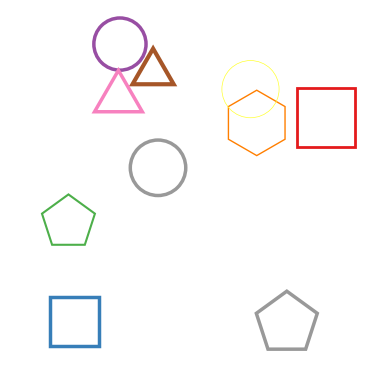[{"shape": "square", "thickness": 2, "radius": 0.38, "center": [0.847, 0.694]}, {"shape": "square", "thickness": 2.5, "radius": 0.32, "center": [0.193, 0.165]}, {"shape": "pentagon", "thickness": 1.5, "radius": 0.36, "center": [0.178, 0.423]}, {"shape": "circle", "thickness": 2.5, "radius": 0.34, "center": [0.312, 0.886]}, {"shape": "hexagon", "thickness": 1, "radius": 0.42, "center": [0.667, 0.681]}, {"shape": "circle", "thickness": 0.5, "radius": 0.37, "center": [0.651, 0.768]}, {"shape": "triangle", "thickness": 3, "radius": 0.31, "center": [0.398, 0.812]}, {"shape": "triangle", "thickness": 2.5, "radius": 0.36, "center": [0.308, 0.746]}, {"shape": "pentagon", "thickness": 2.5, "radius": 0.42, "center": [0.745, 0.16]}, {"shape": "circle", "thickness": 2.5, "radius": 0.36, "center": [0.41, 0.564]}]